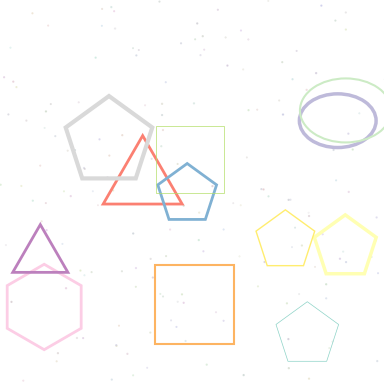[{"shape": "pentagon", "thickness": 0.5, "radius": 0.43, "center": [0.798, 0.131]}, {"shape": "pentagon", "thickness": 2.5, "radius": 0.42, "center": [0.897, 0.357]}, {"shape": "oval", "thickness": 2.5, "radius": 0.5, "center": [0.877, 0.687]}, {"shape": "triangle", "thickness": 2, "radius": 0.59, "center": [0.371, 0.529]}, {"shape": "pentagon", "thickness": 2, "radius": 0.4, "center": [0.486, 0.495]}, {"shape": "square", "thickness": 1.5, "radius": 0.52, "center": [0.505, 0.209]}, {"shape": "square", "thickness": 0.5, "radius": 0.44, "center": [0.493, 0.585]}, {"shape": "hexagon", "thickness": 2, "radius": 0.55, "center": [0.115, 0.203]}, {"shape": "pentagon", "thickness": 3, "radius": 0.59, "center": [0.283, 0.632]}, {"shape": "triangle", "thickness": 2, "radius": 0.41, "center": [0.105, 0.334]}, {"shape": "oval", "thickness": 1.5, "radius": 0.59, "center": [0.898, 0.713]}, {"shape": "pentagon", "thickness": 1, "radius": 0.4, "center": [0.741, 0.375]}]